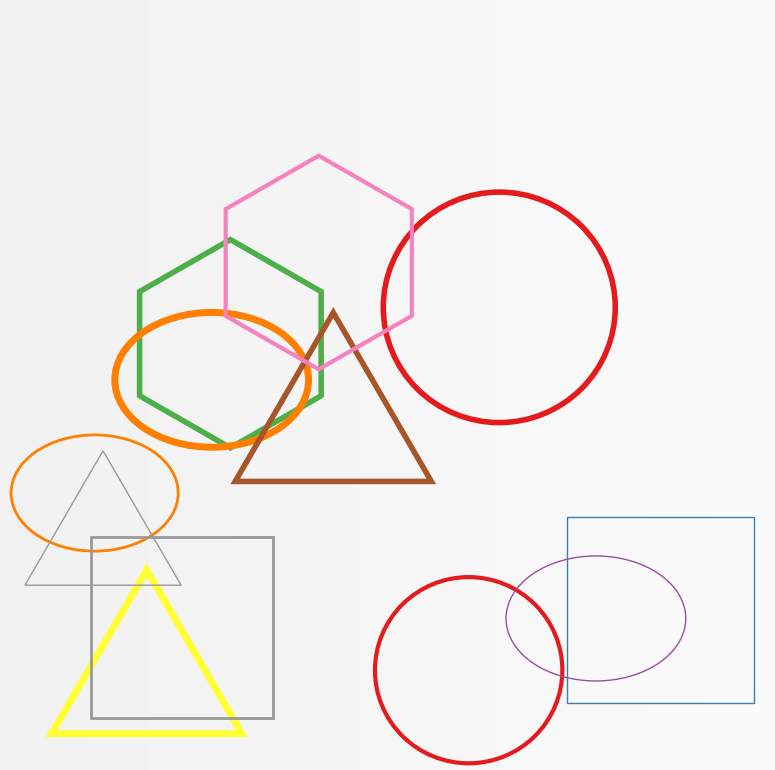[{"shape": "circle", "thickness": 1.5, "radius": 0.6, "center": [0.605, 0.13]}, {"shape": "circle", "thickness": 2, "radius": 0.75, "center": [0.644, 0.601]}, {"shape": "square", "thickness": 0.5, "radius": 0.6, "center": [0.852, 0.208]}, {"shape": "hexagon", "thickness": 2, "radius": 0.68, "center": [0.297, 0.554]}, {"shape": "oval", "thickness": 0.5, "radius": 0.58, "center": [0.769, 0.197]}, {"shape": "oval", "thickness": 1, "radius": 0.54, "center": [0.122, 0.36]}, {"shape": "oval", "thickness": 2.5, "radius": 0.62, "center": [0.273, 0.507]}, {"shape": "triangle", "thickness": 2.5, "radius": 0.71, "center": [0.189, 0.118]}, {"shape": "triangle", "thickness": 2, "radius": 0.73, "center": [0.43, 0.448]}, {"shape": "hexagon", "thickness": 1.5, "radius": 0.69, "center": [0.411, 0.659]}, {"shape": "square", "thickness": 1, "radius": 0.59, "center": [0.235, 0.185]}, {"shape": "triangle", "thickness": 0.5, "radius": 0.58, "center": [0.133, 0.298]}]